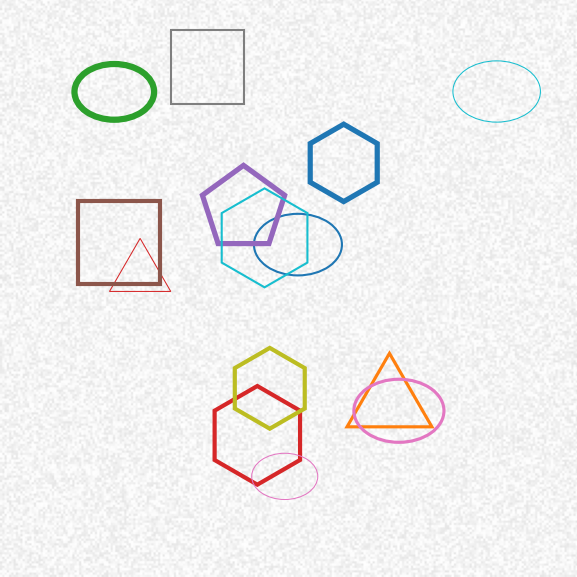[{"shape": "oval", "thickness": 1, "radius": 0.38, "center": [0.516, 0.576]}, {"shape": "hexagon", "thickness": 2.5, "radius": 0.33, "center": [0.595, 0.717]}, {"shape": "triangle", "thickness": 1.5, "radius": 0.42, "center": [0.674, 0.302]}, {"shape": "oval", "thickness": 3, "radius": 0.34, "center": [0.198, 0.84]}, {"shape": "hexagon", "thickness": 2, "radius": 0.43, "center": [0.446, 0.245]}, {"shape": "triangle", "thickness": 0.5, "radius": 0.31, "center": [0.243, 0.525]}, {"shape": "pentagon", "thickness": 2.5, "radius": 0.37, "center": [0.422, 0.638]}, {"shape": "square", "thickness": 2, "radius": 0.36, "center": [0.206, 0.579]}, {"shape": "oval", "thickness": 0.5, "radius": 0.29, "center": [0.493, 0.174]}, {"shape": "oval", "thickness": 1.5, "radius": 0.39, "center": [0.691, 0.288]}, {"shape": "square", "thickness": 1, "radius": 0.32, "center": [0.359, 0.883]}, {"shape": "hexagon", "thickness": 2, "radius": 0.35, "center": [0.467, 0.327]}, {"shape": "hexagon", "thickness": 1, "radius": 0.43, "center": [0.458, 0.587]}, {"shape": "oval", "thickness": 0.5, "radius": 0.38, "center": [0.86, 0.841]}]